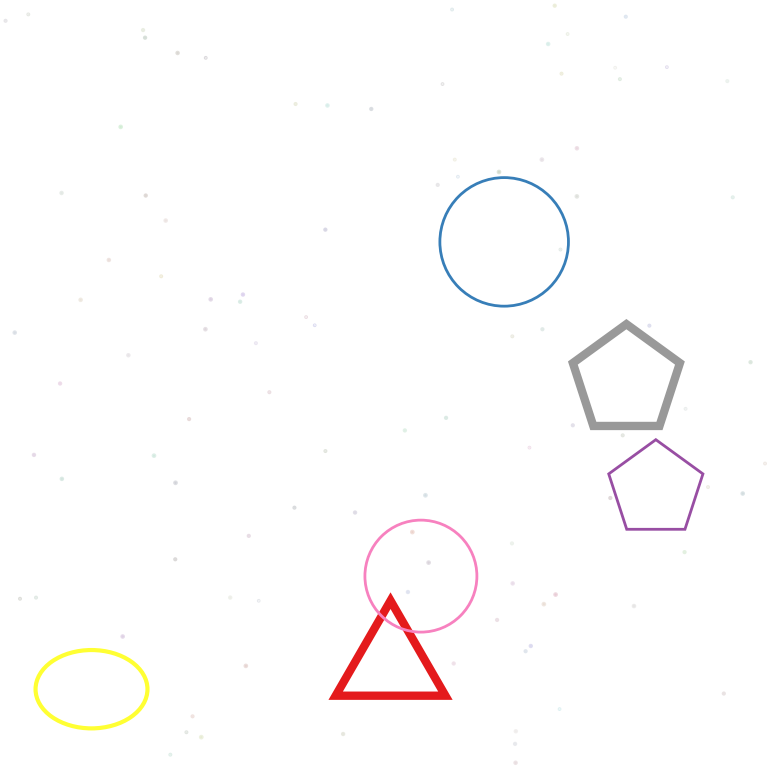[{"shape": "triangle", "thickness": 3, "radius": 0.41, "center": [0.507, 0.138]}, {"shape": "circle", "thickness": 1, "radius": 0.42, "center": [0.655, 0.686]}, {"shape": "pentagon", "thickness": 1, "radius": 0.32, "center": [0.852, 0.365]}, {"shape": "oval", "thickness": 1.5, "radius": 0.36, "center": [0.119, 0.105]}, {"shape": "circle", "thickness": 1, "radius": 0.36, "center": [0.547, 0.252]}, {"shape": "pentagon", "thickness": 3, "radius": 0.37, "center": [0.813, 0.506]}]